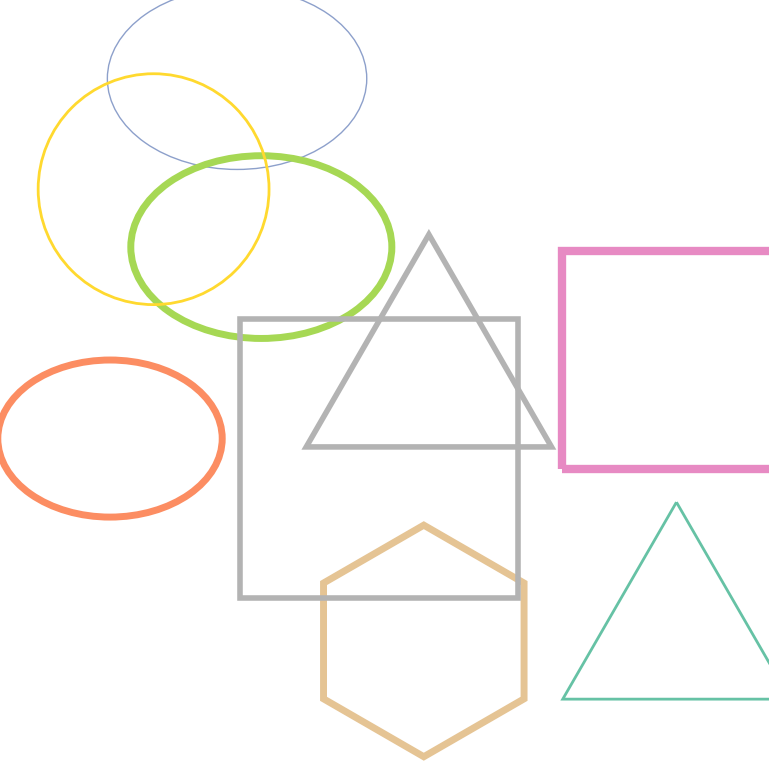[{"shape": "triangle", "thickness": 1, "radius": 0.85, "center": [0.879, 0.177]}, {"shape": "oval", "thickness": 2.5, "radius": 0.73, "center": [0.143, 0.43]}, {"shape": "oval", "thickness": 0.5, "radius": 0.84, "center": [0.308, 0.898]}, {"shape": "square", "thickness": 3, "radius": 0.7, "center": [0.871, 0.533]}, {"shape": "oval", "thickness": 2.5, "radius": 0.85, "center": [0.339, 0.679]}, {"shape": "circle", "thickness": 1, "radius": 0.75, "center": [0.199, 0.754]}, {"shape": "hexagon", "thickness": 2.5, "radius": 0.75, "center": [0.55, 0.168]}, {"shape": "square", "thickness": 2, "radius": 0.9, "center": [0.492, 0.404]}, {"shape": "triangle", "thickness": 2, "radius": 0.92, "center": [0.557, 0.512]}]